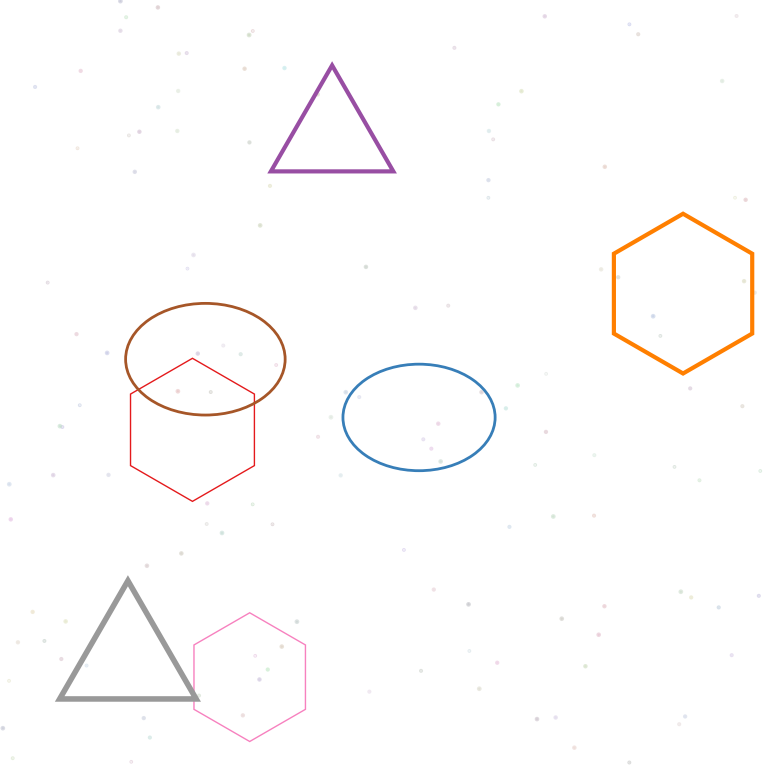[{"shape": "hexagon", "thickness": 0.5, "radius": 0.46, "center": [0.25, 0.442]}, {"shape": "oval", "thickness": 1, "radius": 0.49, "center": [0.544, 0.458]}, {"shape": "triangle", "thickness": 1.5, "radius": 0.46, "center": [0.431, 0.823]}, {"shape": "hexagon", "thickness": 1.5, "radius": 0.52, "center": [0.887, 0.619]}, {"shape": "oval", "thickness": 1, "radius": 0.52, "center": [0.267, 0.533]}, {"shape": "hexagon", "thickness": 0.5, "radius": 0.42, "center": [0.324, 0.121]}, {"shape": "triangle", "thickness": 2, "radius": 0.51, "center": [0.166, 0.143]}]